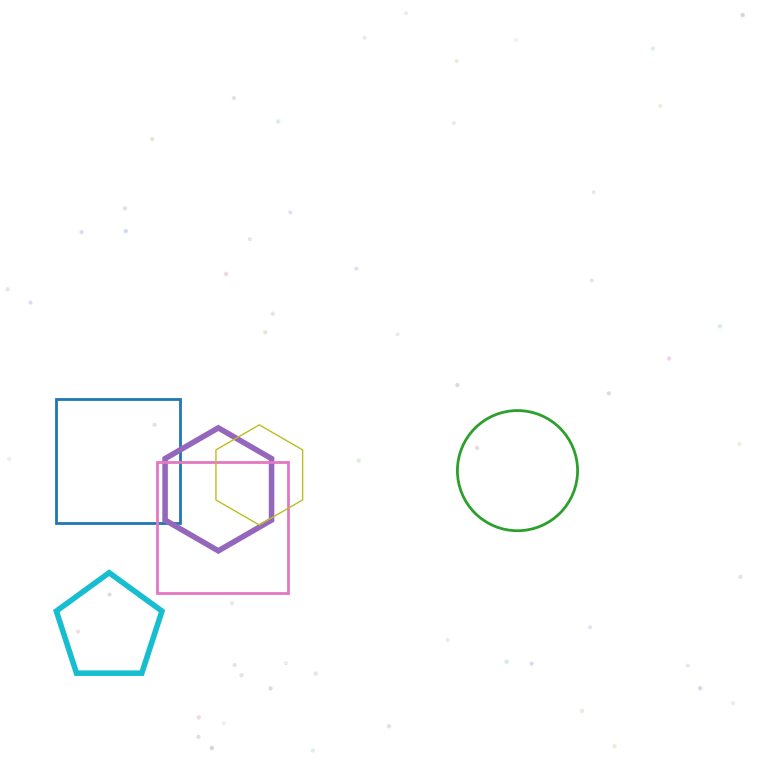[{"shape": "square", "thickness": 1, "radius": 0.4, "center": [0.153, 0.401]}, {"shape": "circle", "thickness": 1, "radius": 0.39, "center": [0.672, 0.389]}, {"shape": "hexagon", "thickness": 2, "radius": 0.4, "center": [0.284, 0.364]}, {"shape": "square", "thickness": 1, "radius": 0.42, "center": [0.289, 0.315]}, {"shape": "hexagon", "thickness": 0.5, "radius": 0.33, "center": [0.337, 0.383]}, {"shape": "pentagon", "thickness": 2, "radius": 0.36, "center": [0.142, 0.184]}]